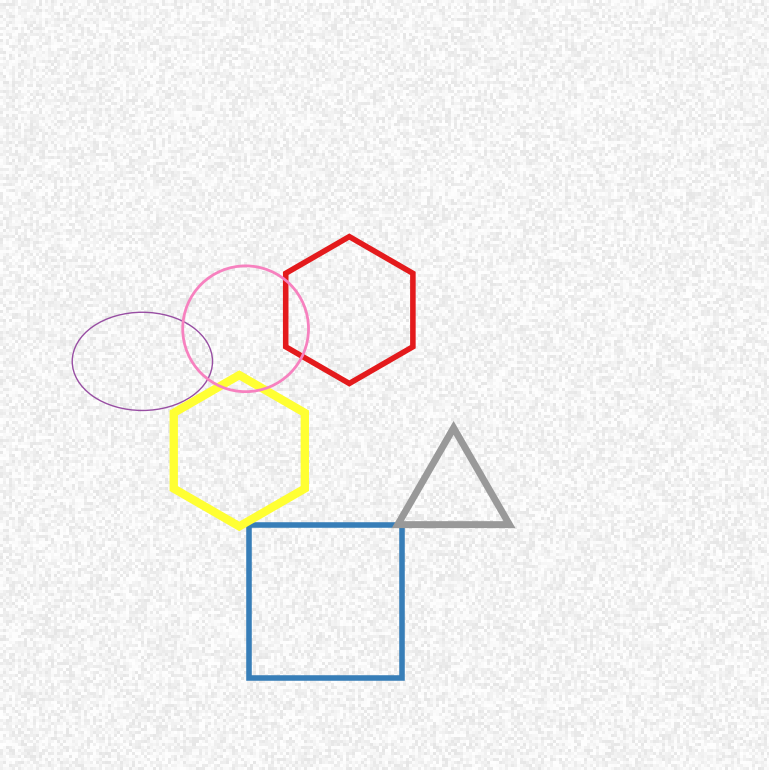[{"shape": "hexagon", "thickness": 2, "radius": 0.48, "center": [0.454, 0.597]}, {"shape": "square", "thickness": 2, "radius": 0.5, "center": [0.423, 0.219]}, {"shape": "oval", "thickness": 0.5, "radius": 0.46, "center": [0.185, 0.531]}, {"shape": "hexagon", "thickness": 3, "radius": 0.49, "center": [0.311, 0.415]}, {"shape": "circle", "thickness": 1, "radius": 0.41, "center": [0.319, 0.573]}, {"shape": "triangle", "thickness": 2.5, "radius": 0.42, "center": [0.589, 0.361]}]